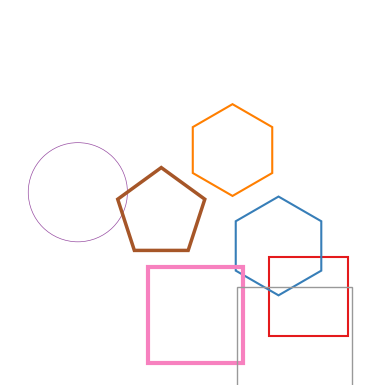[{"shape": "square", "thickness": 1.5, "radius": 0.51, "center": [0.801, 0.23]}, {"shape": "hexagon", "thickness": 1.5, "radius": 0.64, "center": [0.723, 0.361]}, {"shape": "circle", "thickness": 0.5, "radius": 0.64, "center": [0.202, 0.501]}, {"shape": "hexagon", "thickness": 1.5, "radius": 0.6, "center": [0.604, 0.61]}, {"shape": "pentagon", "thickness": 2.5, "radius": 0.59, "center": [0.419, 0.446]}, {"shape": "square", "thickness": 3, "radius": 0.62, "center": [0.507, 0.182]}, {"shape": "square", "thickness": 1, "radius": 0.75, "center": [0.766, 0.105]}]